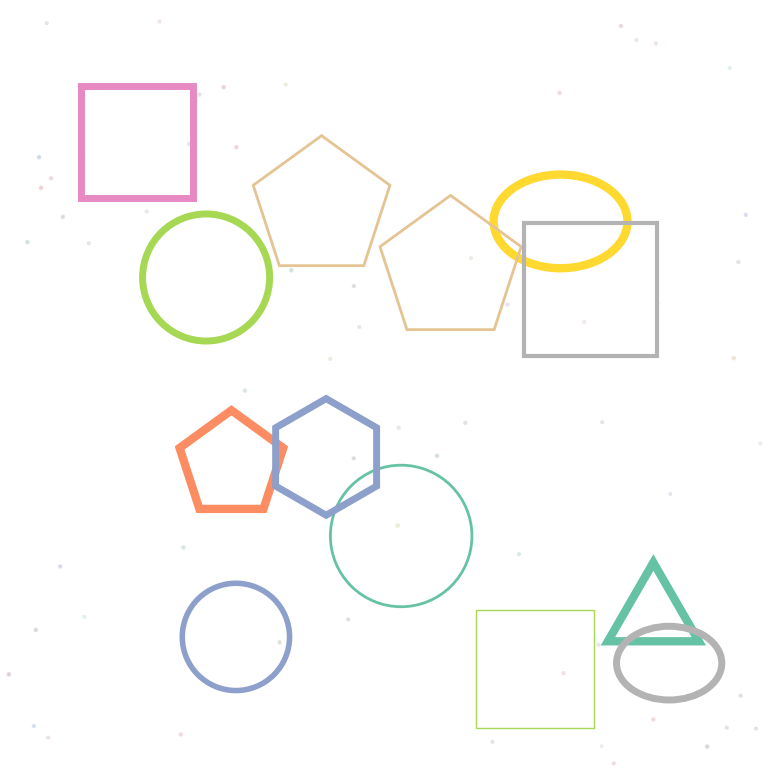[{"shape": "circle", "thickness": 1, "radius": 0.46, "center": [0.521, 0.304]}, {"shape": "triangle", "thickness": 3, "radius": 0.34, "center": [0.849, 0.201]}, {"shape": "pentagon", "thickness": 3, "radius": 0.35, "center": [0.301, 0.396]}, {"shape": "hexagon", "thickness": 2.5, "radius": 0.38, "center": [0.424, 0.407]}, {"shape": "circle", "thickness": 2, "radius": 0.35, "center": [0.306, 0.173]}, {"shape": "square", "thickness": 2.5, "radius": 0.36, "center": [0.177, 0.815]}, {"shape": "circle", "thickness": 2.5, "radius": 0.41, "center": [0.268, 0.64]}, {"shape": "square", "thickness": 0.5, "radius": 0.38, "center": [0.695, 0.131]}, {"shape": "oval", "thickness": 3, "radius": 0.43, "center": [0.728, 0.712]}, {"shape": "pentagon", "thickness": 1, "radius": 0.48, "center": [0.585, 0.65]}, {"shape": "pentagon", "thickness": 1, "radius": 0.47, "center": [0.418, 0.731]}, {"shape": "square", "thickness": 1.5, "radius": 0.43, "center": [0.767, 0.624]}, {"shape": "oval", "thickness": 2.5, "radius": 0.34, "center": [0.869, 0.139]}]